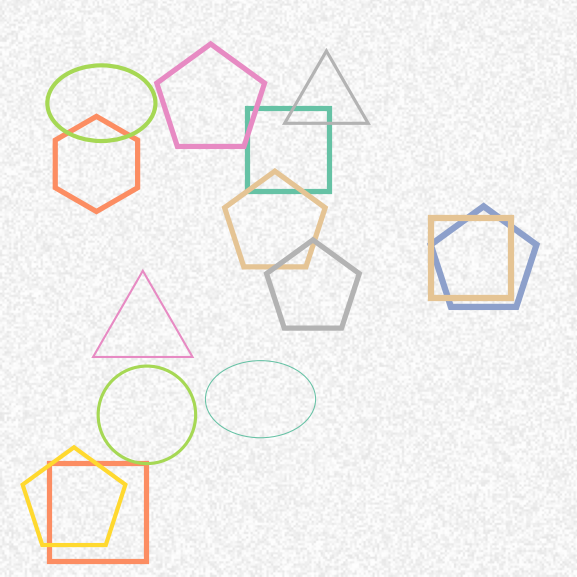[{"shape": "oval", "thickness": 0.5, "radius": 0.48, "center": [0.451, 0.308]}, {"shape": "square", "thickness": 2.5, "radius": 0.36, "center": [0.498, 0.74]}, {"shape": "hexagon", "thickness": 2.5, "radius": 0.41, "center": [0.167, 0.715]}, {"shape": "square", "thickness": 2.5, "radius": 0.42, "center": [0.169, 0.113]}, {"shape": "pentagon", "thickness": 3, "radius": 0.48, "center": [0.837, 0.546]}, {"shape": "pentagon", "thickness": 2.5, "radius": 0.49, "center": [0.365, 0.825]}, {"shape": "triangle", "thickness": 1, "radius": 0.5, "center": [0.247, 0.431]}, {"shape": "circle", "thickness": 1.5, "radius": 0.42, "center": [0.254, 0.281]}, {"shape": "oval", "thickness": 2, "radius": 0.47, "center": [0.176, 0.82]}, {"shape": "pentagon", "thickness": 2, "radius": 0.47, "center": [0.128, 0.131]}, {"shape": "pentagon", "thickness": 2.5, "radius": 0.46, "center": [0.476, 0.611]}, {"shape": "square", "thickness": 3, "radius": 0.35, "center": [0.815, 0.552]}, {"shape": "pentagon", "thickness": 2.5, "radius": 0.42, "center": [0.542, 0.499]}, {"shape": "triangle", "thickness": 1.5, "radius": 0.42, "center": [0.565, 0.827]}]